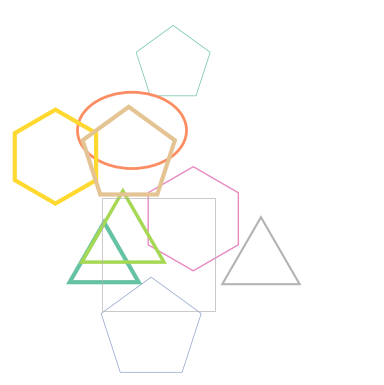[{"shape": "triangle", "thickness": 3, "radius": 0.52, "center": [0.271, 0.319]}, {"shape": "pentagon", "thickness": 0.5, "radius": 0.51, "center": [0.45, 0.833]}, {"shape": "oval", "thickness": 2, "radius": 0.71, "center": [0.343, 0.661]}, {"shape": "pentagon", "thickness": 0.5, "radius": 0.68, "center": [0.393, 0.143]}, {"shape": "hexagon", "thickness": 1, "radius": 0.68, "center": [0.502, 0.432]}, {"shape": "triangle", "thickness": 2.5, "radius": 0.62, "center": [0.319, 0.381]}, {"shape": "hexagon", "thickness": 3, "radius": 0.61, "center": [0.144, 0.593]}, {"shape": "pentagon", "thickness": 3, "radius": 0.63, "center": [0.334, 0.597]}, {"shape": "square", "thickness": 0.5, "radius": 0.73, "center": [0.413, 0.338]}, {"shape": "triangle", "thickness": 1.5, "radius": 0.58, "center": [0.678, 0.32]}]